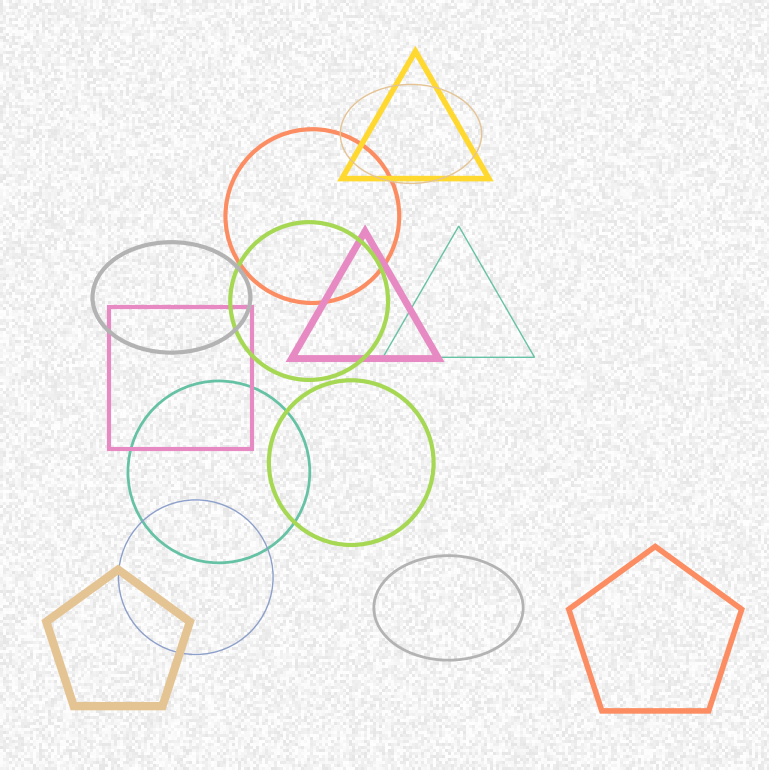[{"shape": "circle", "thickness": 1, "radius": 0.59, "center": [0.284, 0.387]}, {"shape": "triangle", "thickness": 0.5, "radius": 0.57, "center": [0.596, 0.593]}, {"shape": "pentagon", "thickness": 2, "radius": 0.59, "center": [0.851, 0.172]}, {"shape": "circle", "thickness": 1.5, "radius": 0.56, "center": [0.406, 0.719]}, {"shape": "circle", "thickness": 0.5, "radius": 0.5, "center": [0.254, 0.25]}, {"shape": "square", "thickness": 1.5, "radius": 0.46, "center": [0.234, 0.509]}, {"shape": "triangle", "thickness": 2.5, "radius": 0.55, "center": [0.474, 0.589]}, {"shape": "circle", "thickness": 1.5, "radius": 0.53, "center": [0.456, 0.399]}, {"shape": "circle", "thickness": 1.5, "radius": 0.51, "center": [0.402, 0.609]}, {"shape": "triangle", "thickness": 2, "radius": 0.55, "center": [0.539, 0.823]}, {"shape": "oval", "thickness": 0.5, "radius": 0.46, "center": [0.534, 0.826]}, {"shape": "pentagon", "thickness": 3, "radius": 0.49, "center": [0.153, 0.162]}, {"shape": "oval", "thickness": 1, "radius": 0.48, "center": [0.582, 0.211]}, {"shape": "oval", "thickness": 1.5, "radius": 0.51, "center": [0.223, 0.614]}]